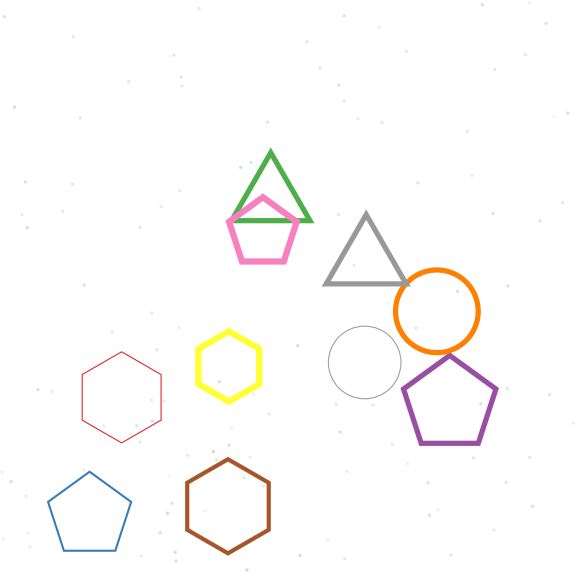[{"shape": "hexagon", "thickness": 0.5, "radius": 0.39, "center": [0.211, 0.311]}, {"shape": "pentagon", "thickness": 1, "radius": 0.38, "center": [0.155, 0.107]}, {"shape": "triangle", "thickness": 2.5, "radius": 0.39, "center": [0.469, 0.656]}, {"shape": "pentagon", "thickness": 2.5, "radius": 0.42, "center": [0.779, 0.3]}, {"shape": "circle", "thickness": 2.5, "radius": 0.36, "center": [0.756, 0.46]}, {"shape": "hexagon", "thickness": 3, "radius": 0.3, "center": [0.396, 0.365]}, {"shape": "hexagon", "thickness": 2, "radius": 0.41, "center": [0.395, 0.122]}, {"shape": "pentagon", "thickness": 3, "radius": 0.31, "center": [0.455, 0.596]}, {"shape": "triangle", "thickness": 2.5, "radius": 0.4, "center": [0.634, 0.548]}, {"shape": "circle", "thickness": 0.5, "radius": 0.31, "center": [0.631, 0.371]}]